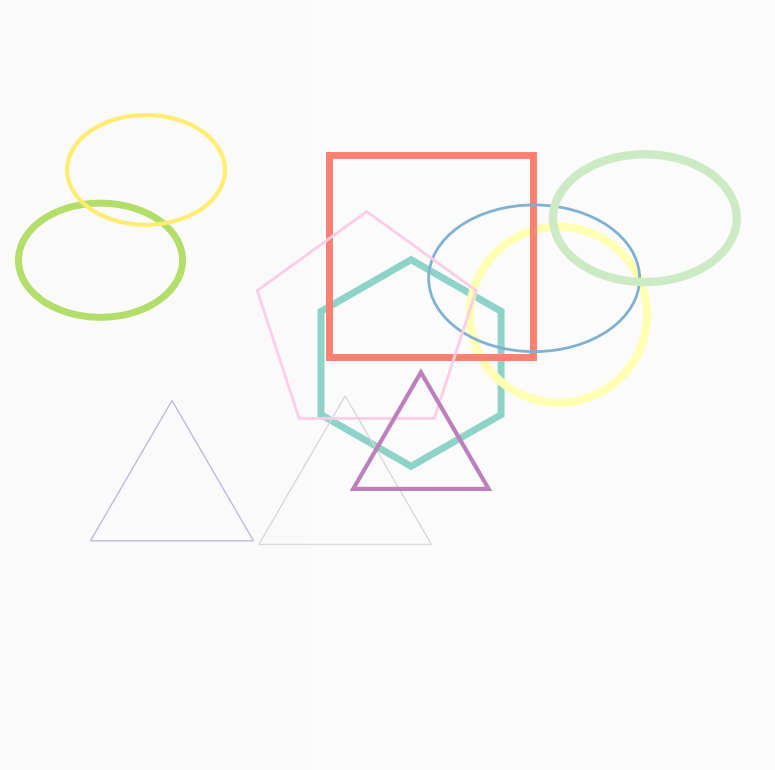[{"shape": "hexagon", "thickness": 2.5, "radius": 0.67, "center": [0.53, 0.529]}, {"shape": "circle", "thickness": 3, "radius": 0.57, "center": [0.721, 0.591]}, {"shape": "triangle", "thickness": 0.5, "radius": 0.61, "center": [0.222, 0.358]}, {"shape": "square", "thickness": 2.5, "radius": 0.66, "center": [0.556, 0.667]}, {"shape": "oval", "thickness": 1, "radius": 0.68, "center": [0.689, 0.639]}, {"shape": "oval", "thickness": 2.5, "radius": 0.53, "center": [0.13, 0.662]}, {"shape": "pentagon", "thickness": 1, "radius": 0.74, "center": [0.473, 0.577]}, {"shape": "triangle", "thickness": 0.5, "radius": 0.64, "center": [0.445, 0.357]}, {"shape": "triangle", "thickness": 1.5, "radius": 0.5, "center": [0.543, 0.416]}, {"shape": "oval", "thickness": 3, "radius": 0.59, "center": [0.832, 0.717]}, {"shape": "oval", "thickness": 1.5, "radius": 0.51, "center": [0.188, 0.779]}]